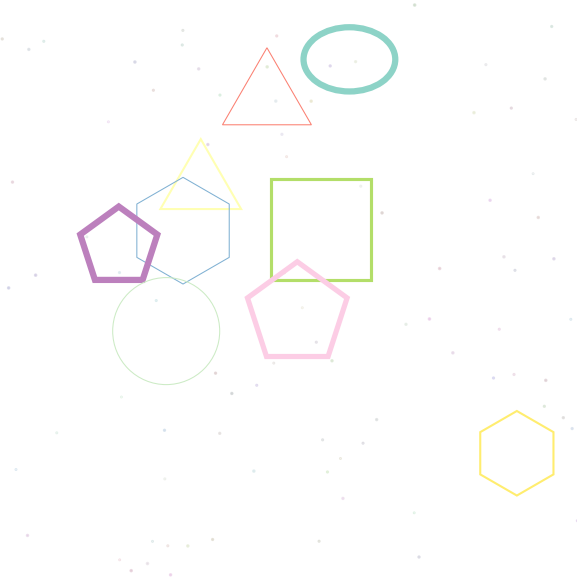[{"shape": "oval", "thickness": 3, "radius": 0.4, "center": [0.605, 0.896]}, {"shape": "triangle", "thickness": 1, "radius": 0.4, "center": [0.348, 0.677]}, {"shape": "triangle", "thickness": 0.5, "radius": 0.44, "center": [0.462, 0.828]}, {"shape": "hexagon", "thickness": 0.5, "radius": 0.46, "center": [0.317, 0.6]}, {"shape": "square", "thickness": 1.5, "radius": 0.44, "center": [0.556, 0.602]}, {"shape": "pentagon", "thickness": 2.5, "radius": 0.45, "center": [0.515, 0.455]}, {"shape": "pentagon", "thickness": 3, "radius": 0.35, "center": [0.206, 0.571]}, {"shape": "circle", "thickness": 0.5, "radius": 0.46, "center": [0.288, 0.426]}, {"shape": "hexagon", "thickness": 1, "radius": 0.37, "center": [0.895, 0.214]}]